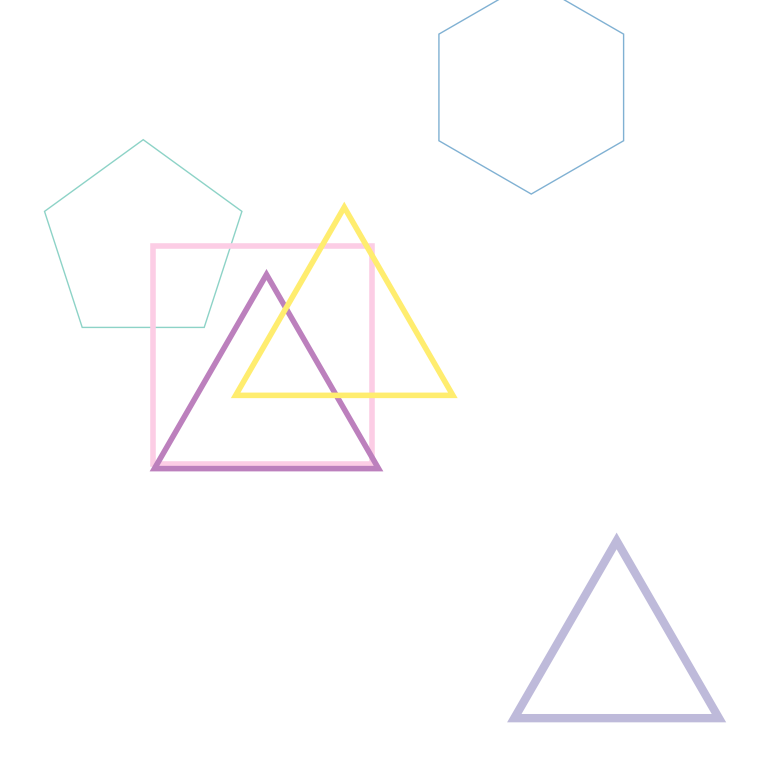[{"shape": "pentagon", "thickness": 0.5, "radius": 0.67, "center": [0.186, 0.684]}, {"shape": "triangle", "thickness": 3, "radius": 0.77, "center": [0.801, 0.144]}, {"shape": "hexagon", "thickness": 0.5, "radius": 0.69, "center": [0.69, 0.886]}, {"shape": "square", "thickness": 2, "radius": 0.71, "center": [0.341, 0.539]}, {"shape": "triangle", "thickness": 2, "radius": 0.84, "center": [0.346, 0.475]}, {"shape": "triangle", "thickness": 2, "radius": 0.81, "center": [0.447, 0.568]}]